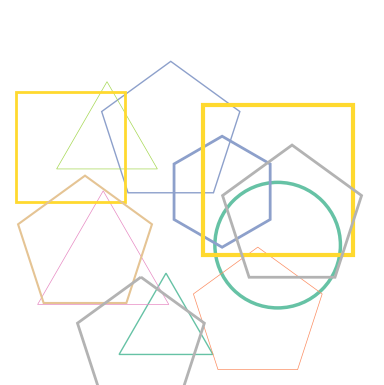[{"shape": "triangle", "thickness": 1, "radius": 0.7, "center": [0.431, 0.15]}, {"shape": "circle", "thickness": 2.5, "radius": 0.82, "center": [0.721, 0.363]}, {"shape": "pentagon", "thickness": 0.5, "radius": 0.88, "center": [0.67, 0.182]}, {"shape": "pentagon", "thickness": 1, "radius": 0.94, "center": [0.444, 0.652]}, {"shape": "hexagon", "thickness": 2, "radius": 0.72, "center": [0.577, 0.502]}, {"shape": "triangle", "thickness": 0.5, "radius": 0.98, "center": [0.268, 0.308]}, {"shape": "triangle", "thickness": 0.5, "radius": 0.76, "center": [0.278, 0.637]}, {"shape": "square", "thickness": 3, "radius": 0.97, "center": [0.723, 0.533]}, {"shape": "square", "thickness": 2, "radius": 0.71, "center": [0.183, 0.618]}, {"shape": "pentagon", "thickness": 1.5, "radius": 0.91, "center": [0.221, 0.361]}, {"shape": "pentagon", "thickness": 2, "radius": 0.87, "center": [0.366, 0.107]}, {"shape": "pentagon", "thickness": 2, "radius": 0.95, "center": [0.759, 0.433]}]